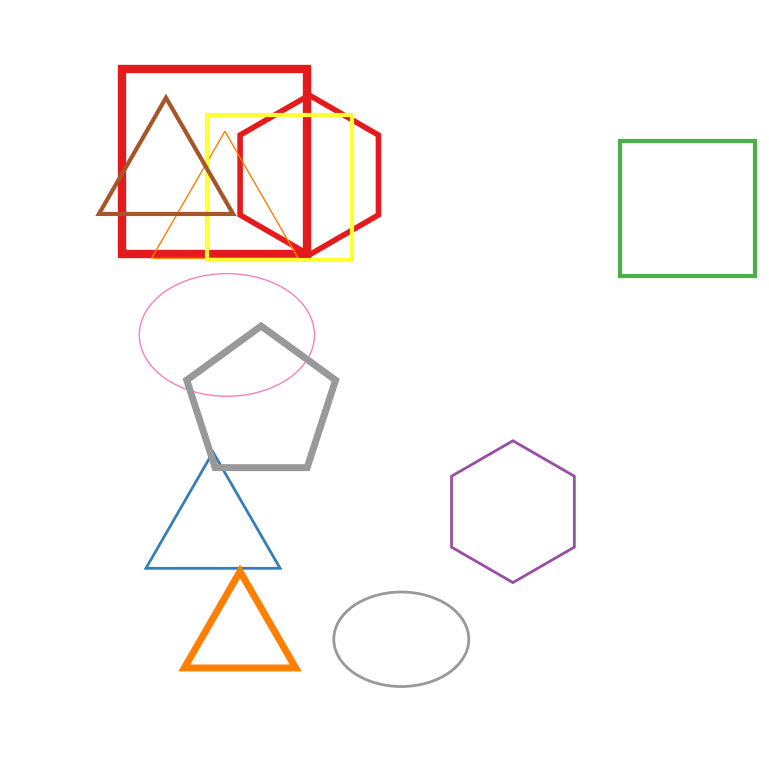[{"shape": "hexagon", "thickness": 2, "radius": 0.52, "center": [0.402, 0.773]}, {"shape": "square", "thickness": 3, "radius": 0.6, "center": [0.278, 0.79]}, {"shape": "triangle", "thickness": 1, "radius": 0.5, "center": [0.277, 0.312]}, {"shape": "square", "thickness": 1.5, "radius": 0.44, "center": [0.893, 0.729]}, {"shape": "hexagon", "thickness": 1, "radius": 0.46, "center": [0.666, 0.335]}, {"shape": "triangle", "thickness": 0.5, "radius": 0.55, "center": [0.292, 0.72]}, {"shape": "triangle", "thickness": 2.5, "radius": 0.42, "center": [0.312, 0.174]}, {"shape": "square", "thickness": 1.5, "radius": 0.47, "center": [0.363, 0.757]}, {"shape": "triangle", "thickness": 1.5, "radius": 0.5, "center": [0.216, 0.772]}, {"shape": "oval", "thickness": 0.5, "radius": 0.57, "center": [0.295, 0.565]}, {"shape": "oval", "thickness": 1, "radius": 0.44, "center": [0.521, 0.17]}, {"shape": "pentagon", "thickness": 2.5, "radius": 0.51, "center": [0.339, 0.475]}]